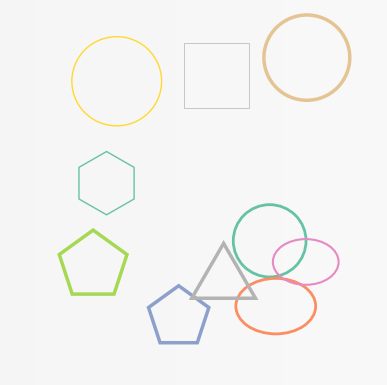[{"shape": "circle", "thickness": 2, "radius": 0.47, "center": [0.696, 0.375]}, {"shape": "hexagon", "thickness": 1, "radius": 0.41, "center": [0.275, 0.524]}, {"shape": "oval", "thickness": 2, "radius": 0.51, "center": [0.712, 0.205]}, {"shape": "pentagon", "thickness": 2.5, "radius": 0.41, "center": [0.461, 0.176]}, {"shape": "oval", "thickness": 1.5, "radius": 0.42, "center": [0.789, 0.32]}, {"shape": "pentagon", "thickness": 2.5, "radius": 0.46, "center": [0.24, 0.31]}, {"shape": "circle", "thickness": 1, "radius": 0.58, "center": [0.301, 0.789]}, {"shape": "circle", "thickness": 2.5, "radius": 0.55, "center": [0.792, 0.85]}, {"shape": "triangle", "thickness": 2.5, "radius": 0.47, "center": [0.577, 0.273]}, {"shape": "square", "thickness": 0.5, "radius": 0.42, "center": [0.558, 0.803]}]